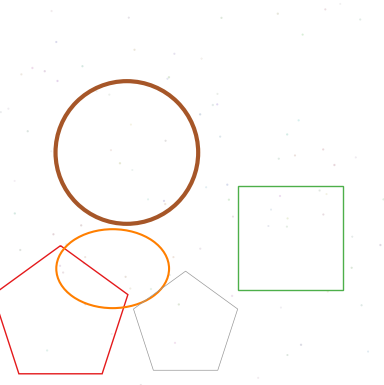[{"shape": "pentagon", "thickness": 1, "radius": 0.92, "center": [0.157, 0.178]}, {"shape": "square", "thickness": 1, "radius": 0.68, "center": [0.754, 0.382]}, {"shape": "oval", "thickness": 1.5, "radius": 0.73, "center": [0.293, 0.302]}, {"shape": "circle", "thickness": 3, "radius": 0.93, "center": [0.329, 0.604]}, {"shape": "pentagon", "thickness": 0.5, "radius": 0.71, "center": [0.482, 0.153]}]